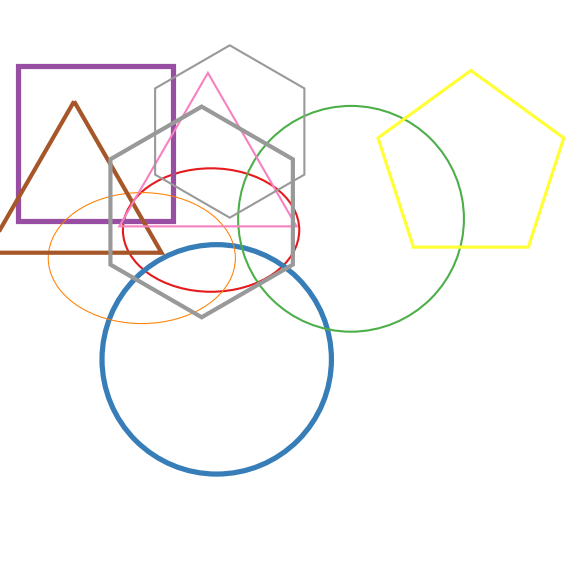[{"shape": "oval", "thickness": 1, "radius": 0.76, "center": [0.366, 0.601]}, {"shape": "circle", "thickness": 2.5, "radius": 0.99, "center": [0.375, 0.377]}, {"shape": "circle", "thickness": 1, "radius": 0.98, "center": [0.608, 0.62]}, {"shape": "square", "thickness": 2.5, "radius": 0.67, "center": [0.166, 0.751]}, {"shape": "oval", "thickness": 0.5, "radius": 0.81, "center": [0.246, 0.552]}, {"shape": "pentagon", "thickness": 1.5, "radius": 0.85, "center": [0.815, 0.708]}, {"shape": "triangle", "thickness": 2, "radius": 0.87, "center": [0.128, 0.649]}, {"shape": "triangle", "thickness": 1, "radius": 0.89, "center": [0.36, 0.696]}, {"shape": "hexagon", "thickness": 1, "radius": 0.75, "center": [0.398, 0.771]}, {"shape": "hexagon", "thickness": 2, "radius": 0.91, "center": [0.349, 0.632]}]